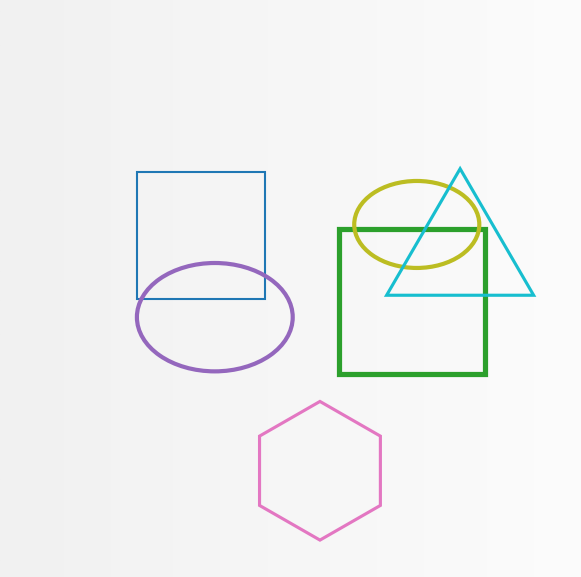[{"shape": "square", "thickness": 1, "radius": 0.55, "center": [0.346, 0.591]}, {"shape": "square", "thickness": 2.5, "radius": 0.63, "center": [0.709, 0.477]}, {"shape": "oval", "thickness": 2, "radius": 0.67, "center": [0.37, 0.45]}, {"shape": "hexagon", "thickness": 1.5, "radius": 0.6, "center": [0.55, 0.184]}, {"shape": "oval", "thickness": 2, "radius": 0.54, "center": [0.717, 0.61]}, {"shape": "triangle", "thickness": 1.5, "radius": 0.73, "center": [0.792, 0.561]}]